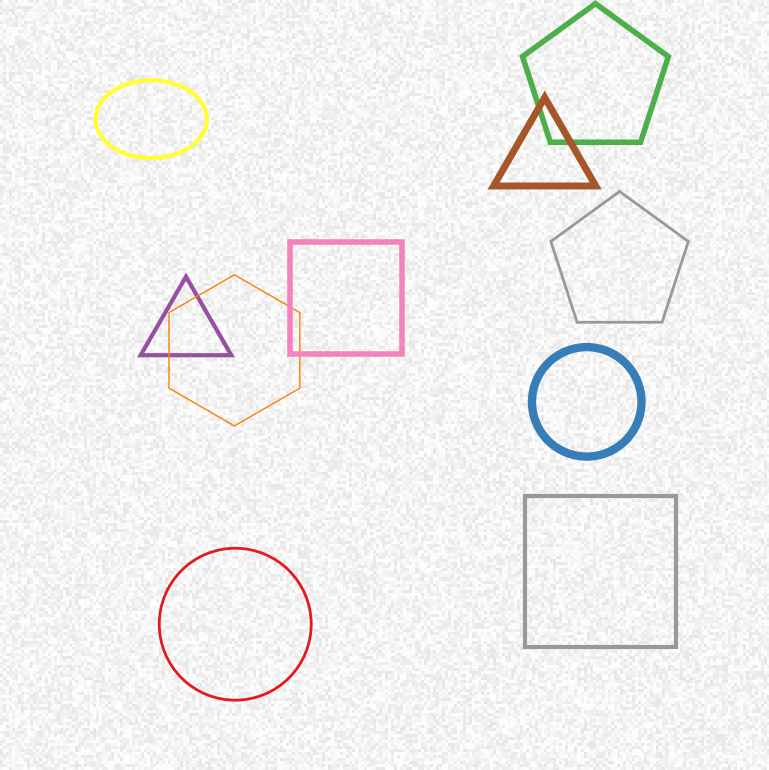[{"shape": "circle", "thickness": 1, "radius": 0.49, "center": [0.306, 0.189]}, {"shape": "circle", "thickness": 3, "radius": 0.36, "center": [0.762, 0.478]}, {"shape": "pentagon", "thickness": 2, "radius": 0.5, "center": [0.773, 0.896]}, {"shape": "triangle", "thickness": 1.5, "radius": 0.34, "center": [0.242, 0.573]}, {"shape": "hexagon", "thickness": 0.5, "radius": 0.49, "center": [0.304, 0.545]}, {"shape": "oval", "thickness": 1.5, "radius": 0.36, "center": [0.196, 0.845]}, {"shape": "triangle", "thickness": 2.5, "radius": 0.38, "center": [0.707, 0.797]}, {"shape": "square", "thickness": 2, "radius": 0.36, "center": [0.449, 0.613]}, {"shape": "square", "thickness": 1.5, "radius": 0.49, "center": [0.78, 0.258]}, {"shape": "pentagon", "thickness": 1, "radius": 0.47, "center": [0.805, 0.657]}]